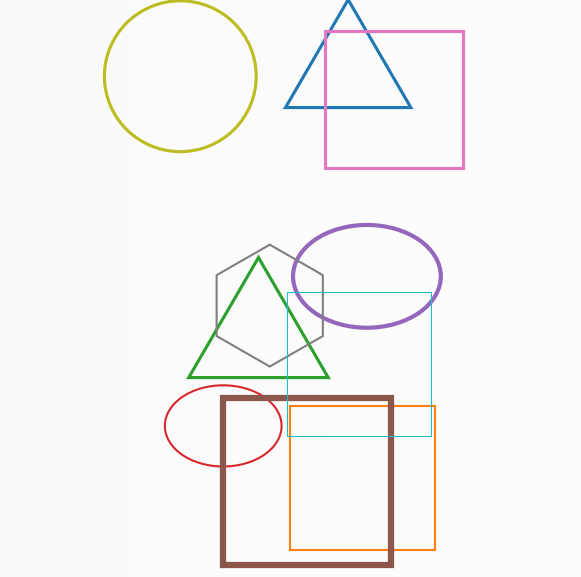[{"shape": "triangle", "thickness": 1.5, "radius": 0.62, "center": [0.599, 0.875]}, {"shape": "square", "thickness": 1, "radius": 0.62, "center": [0.623, 0.171]}, {"shape": "triangle", "thickness": 1.5, "radius": 0.69, "center": [0.445, 0.415]}, {"shape": "oval", "thickness": 1, "radius": 0.5, "center": [0.384, 0.262]}, {"shape": "oval", "thickness": 2, "radius": 0.64, "center": [0.631, 0.521]}, {"shape": "square", "thickness": 3, "radius": 0.73, "center": [0.528, 0.165]}, {"shape": "square", "thickness": 1.5, "radius": 0.59, "center": [0.678, 0.827]}, {"shape": "hexagon", "thickness": 1, "radius": 0.53, "center": [0.464, 0.47]}, {"shape": "circle", "thickness": 1.5, "radius": 0.65, "center": [0.31, 0.867]}, {"shape": "square", "thickness": 0.5, "radius": 0.62, "center": [0.618, 0.369]}]